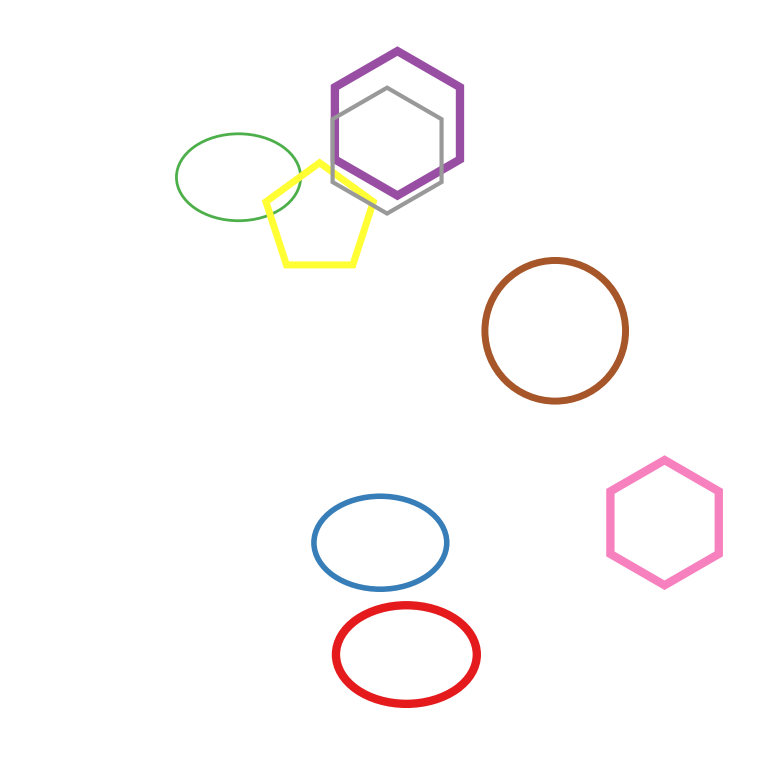[{"shape": "oval", "thickness": 3, "radius": 0.46, "center": [0.528, 0.15]}, {"shape": "oval", "thickness": 2, "radius": 0.43, "center": [0.494, 0.295]}, {"shape": "oval", "thickness": 1, "radius": 0.4, "center": [0.31, 0.77]}, {"shape": "hexagon", "thickness": 3, "radius": 0.47, "center": [0.516, 0.84]}, {"shape": "pentagon", "thickness": 2.5, "radius": 0.37, "center": [0.415, 0.715]}, {"shape": "circle", "thickness": 2.5, "radius": 0.46, "center": [0.721, 0.57]}, {"shape": "hexagon", "thickness": 3, "radius": 0.41, "center": [0.863, 0.321]}, {"shape": "hexagon", "thickness": 1.5, "radius": 0.41, "center": [0.503, 0.804]}]